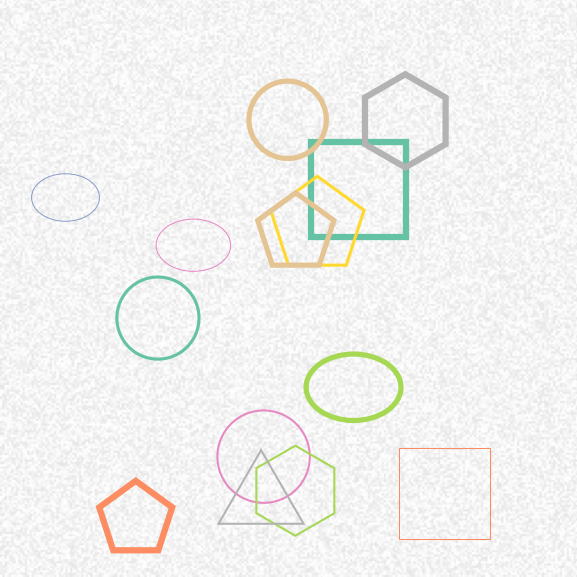[{"shape": "square", "thickness": 3, "radius": 0.41, "center": [0.62, 0.671]}, {"shape": "circle", "thickness": 1.5, "radius": 0.36, "center": [0.273, 0.448]}, {"shape": "square", "thickness": 0.5, "radius": 0.39, "center": [0.77, 0.144]}, {"shape": "pentagon", "thickness": 3, "radius": 0.33, "center": [0.235, 0.1]}, {"shape": "oval", "thickness": 0.5, "radius": 0.29, "center": [0.113, 0.657]}, {"shape": "circle", "thickness": 1, "radius": 0.4, "center": [0.456, 0.208]}, {"shape": "oval", "thickness": 0.5, "radius": 0.32, "center": [0.335, 0.575]}, {"shape": "oval", "thickness": 2.5, "radius": 0.41, "center": [0.612, 0.329]}, {"shape": "hexagon", "thickness": 1, "radius": 0.39, "center": [0.511, 0.149]}, {"shape": "pentagon", "thickness": 1.5, "radius": 0.43, "center": [0.549, 0.609]}, {"shape": "circle", "thickness": 2.5, "radius": 0.33, "center": [0.498, 0.792]}, {"shape": "pentagon", "thickness": 2.5, "radius": 0.35, "center": [0.512, 0.596]}, {"shape": "triangle", "thickness": 1, "radius": 0.43, "center": [0.452, 0.135]}, {"shape": "hexagon", "thickness": 3, "radius": 0.4, "center": [0.702, 0.79]}]